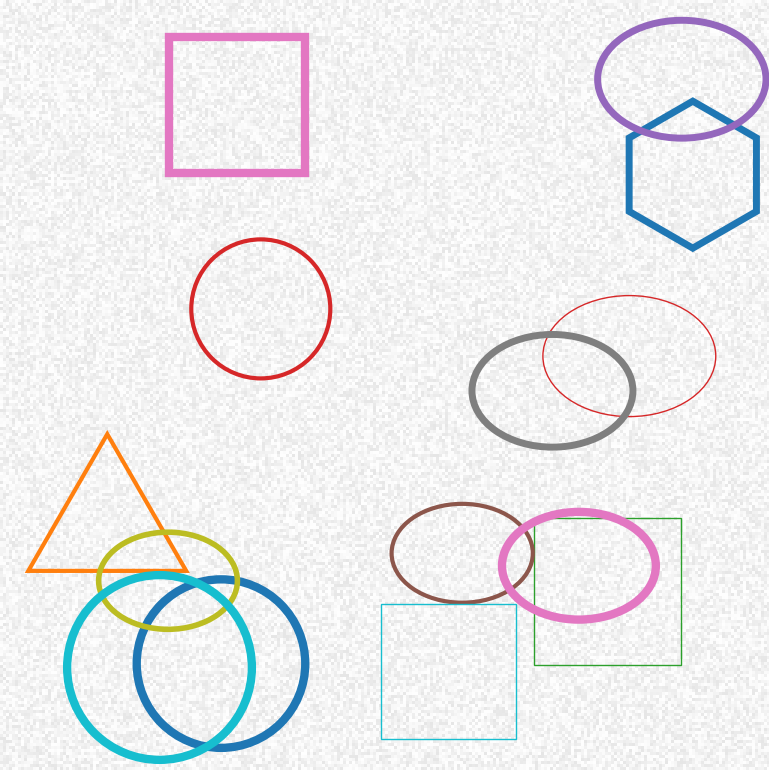[{"shape": "circle", "thickness": 3, "radius": 0.55, "center": [0.287, 0.138]}, {"shape": "hexagon", "thickness": 2.5, "radius": 0.48, "center": [0.9, 0.773]}, {"shape": "triangle", "thickness": 1.5, "radius": 0.59, "center": [0.139, 0.318]}, {"shape": "square", "thickness": 0.5, "radius": 0.48, "center": [0.789, 0.232]}, {"shape": "circle", "thickness": 1.5, "radius": 0.45, "center": [0.339, 0.599]}, {"shape": "oval", "thickness": 0.5, "radius": 0.56, "center": [0.817, 0.538]}, {"shape": "oval", "thickness": 2.5, "radius": 0.55, "center": [0.885, 0.897]}, {"shape": "oval", "thickness": 1.5, "radius": 0.46, "center": [0.6, 0.281]}, {"shape": "oval", "thickness": 3, "radius": 0.5, "center": [0.752, 0.265]}, {"shape": "square", "thickness": 3, "radius": 0.44, "center": [0.308, 0.864]}, {"shape": "oval", "thickness": 2.5, "radius": 0.52, "center": [0.717, 0.492]}, {"shape": "oval", "thickness": 2, "radius": 0.45, "center": [0.218, 0.246]}, {"shape": "square", "thickness": 0.5, "radius": 0.44, "center": [0.582, 0.128]}, {"shape": "circle", "thickness": 3, "radius": 0.6, "center": [0.207, 0.133]}]